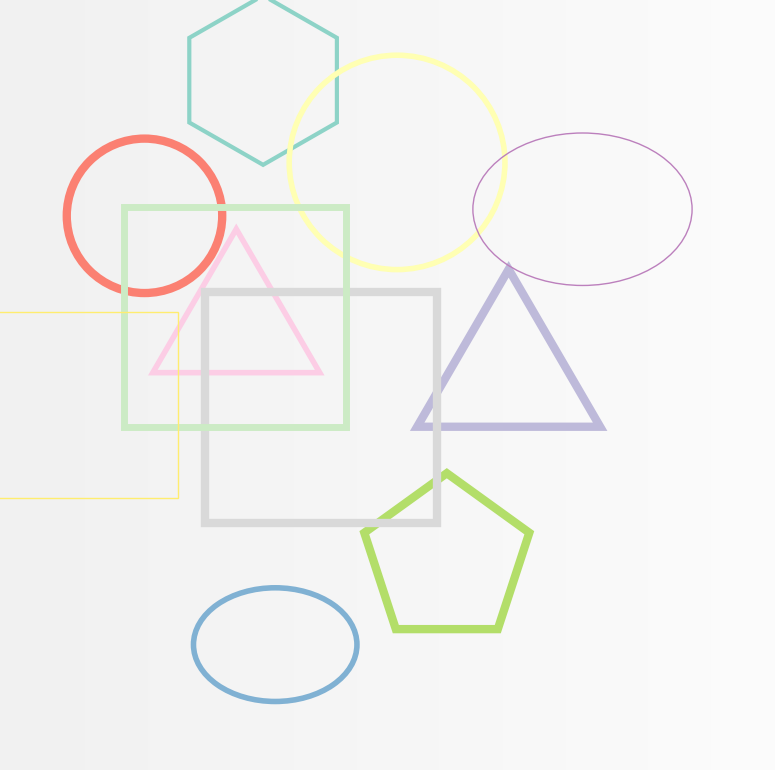[{"shape": "hexagon", "thickness": 1.5, "radius": 0.55, "center": [0.339, 0.896]}, {"shape": "circle", "thickness": 2, "radius": 0.7, "center": [0.512, 0.789]}, {"shape": "triangle", "thickness": 3, "radius": 0.68, "center": [0.656, 0.514]}, {"shape": "circle", "thickness": 3, "radius": 0.5, "center": [0.186, 0.72]}, {"shape": "oval", "thickness": 2, "radius": 0.53, "center": [0.355, 0.163]}, {"shape": "pentagon", "thickness": 3, "radius": 0.56, "center": [0.577, 0.274]}, {"shape": "triangle", "thickness": 2, "radius": 0.62, "center": [0.305, 0.578]}, {"shape": "square", "thickness": 3, "radius": 0.75, "center": [0.414, 0.471]}, {"shape": "oval", "thickness": 0.5, "radius": 0.71, "center": [0.752, 0.728]}, {"shape": "square", "thickness": 2.5, "radius": 0.72, "center": [0.303, 0.588]}, {"shape": "square", "thickness": 0.5, "radius": 0.61, "center": [0.108, 0.474]}]